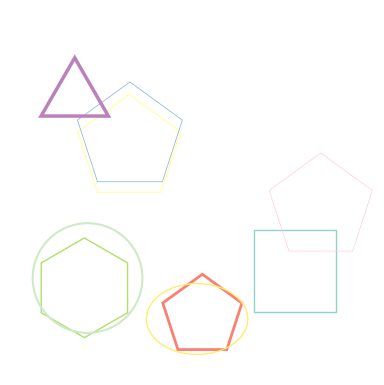[{"shape": "square", "thickness": 1, "radius": 0.53, "center": [0.766, 0.296]}, {"shape": "pentagon", "thickness": 1, "radius": 0.7, "center": [0.335, 0.614]}, {"shape": "pentagon", "thickness": 2, "radius": 0.54, "center": [0.526, 0.18]}, {"shape": "pentagon", "thickness": 0.5, "radius": 0.72, "center": [0.337, 0.644]}, {"shape": "hexagon", "thickness": 1, "radius": 0.65, "center": [0.219, 0.252]}, {"shape": "pentagon", "thickness": 0.5, "radius": 0.7, "center": [0.833, 0.462]}, {"shape": "triangle", "thickness": 2.5, "radius": 0.5, "center": [0.194, 0.749]}, {"shape": "circle", "thickness": 1.5, "radius": 0.71, "center": [0.227, 0.278]}, {"shape": "oval", "thickness": 1, "radius": 0.66, "center": [0.512, 0.171]}]